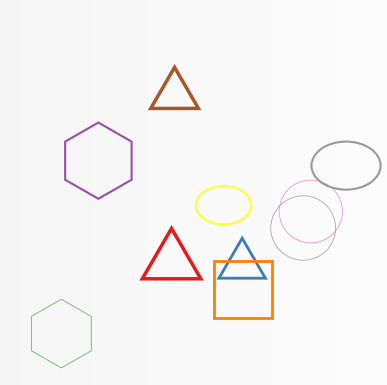[{"shape": "triangle", "thickness": 2.5, "radius": 0.44, "center": [0.443, 0.319]}, {"shape": "triangle", "thickness": 2, "radius": 0.35, "center": [0.625, 0.312]}, {"shape": "hexagon", "thickness": 0.5, "radius": 0.45, "center": [0.158, 0.134]}, {"shape": "hexagon", "thickness": 1.5, "radius": 0.49, "center": [0.254, 0.583]}, {"shape": "square", "thickness": 2, "radius": 0.37, "center": [0.627, 0.247]}, {"shape": "oval", "thickness": 1.5, "radius": 0.36, "center": [0.577, 0.467]}, {"shape": "triangle", "thickness": 2.5, "radius": 0.36, "center": [0.451, 0.754]}, {"shape": "circle", "thickness": 0.5, "radius": 0.41, "center": [0.802, 0.451]}, {"shape": "circle", "thickness": 0.5, "radius": 0.42, "center": [0.782, 0.408]}, {"shape": "oval", "thickness": 1.5, "radius": 0.45, "center": [0.893, 0.57]}]